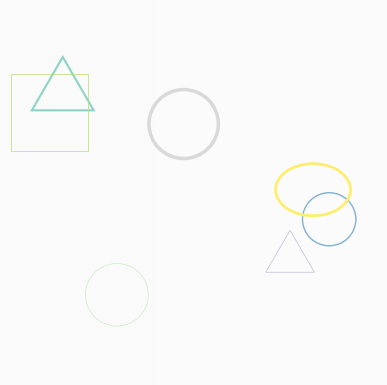[{"shape": "triangle", "thickness": 1.5, "radius": 0.46, "center": [0.162, 0.76]}, {"shape": "triangle", "thickness": 0.5, "radius": 0.36, "center": [0.749, 0.329]}, {"shape": "circle", "thickness": 1, "radius": 0.34, "center": [0.849, 0.431]}, {"shape": "square", "thickness": 0.5, "radius": 0.5, "center": [0.129, 0.709]}, {"shape": "circle", "thickness": 2.5, "radius": 0.45, "center": [0.474, 0.678]}, {"shape": "circle", "thickness": 0.5, "radius": 0.41, "center": [0.302, 0.234]}, {"shape": "oval", "thickness": 2, "radius": 0.48, "center": [0.808, 0.507]}]